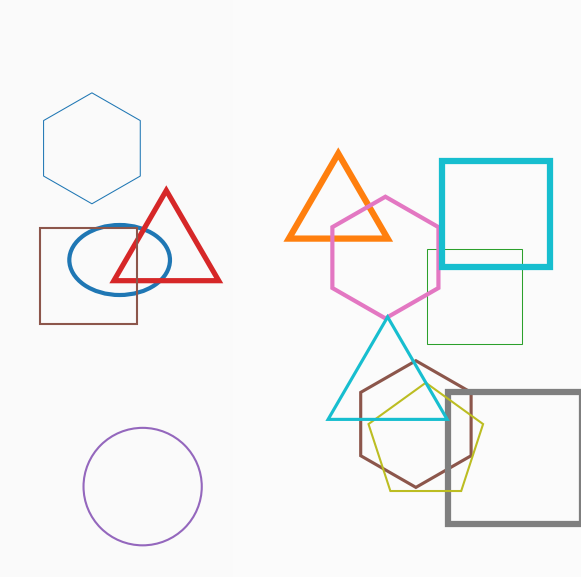[{"shape": "hexagon", "thickness": 0.5, "radius": 0.48, "center": [0.158, 0.742]}, {"shape": "oval", "thickness": 2, "radius": 0.43, "center": [0.206, 0.549]}, {"shape": "triangle", "thickness": 3, "radius": 0.49, "center": [0.582, 0.635]}, {"shape": "square", "thickness": 0.5, "radius": 0.41, "center": [0.816, 0.485]}, {"shape": "triangle", "thickness": 2.5, "radius": 0.52, "center": [0.286, 0.565]}, {"shape": "circle", "thickness": 1, "radius": 0.51, "center": [0.245, 0.157]}, {"shape": "hexagon", "thickness": 1.5, "radius": 0.55, "center": [0.716, 0.265]}, {"shape": "square", "thickness": 1, "radius": 0.42, "center": [0.153, 0.521]}, {"shape": "hexagon", "thickness": 2, "radius": 0.53, "center": [0.663, 0.553]}, {"shape": "square", "thickness": 3, "radius": 0.57, "center": [0.886, 0.206]}, {"shape": "pentagon", "thickness": 1, "radius": 0.52, "center": [0.733, 0.233]}, {"shape": "square", "thickness": 3, "radius": 0.46, "center": [0.853, 0.629]}, {"shape": "triangle", "thickness": 1.5, "radius": 0.59, "center": [0.667, 0.332]}]